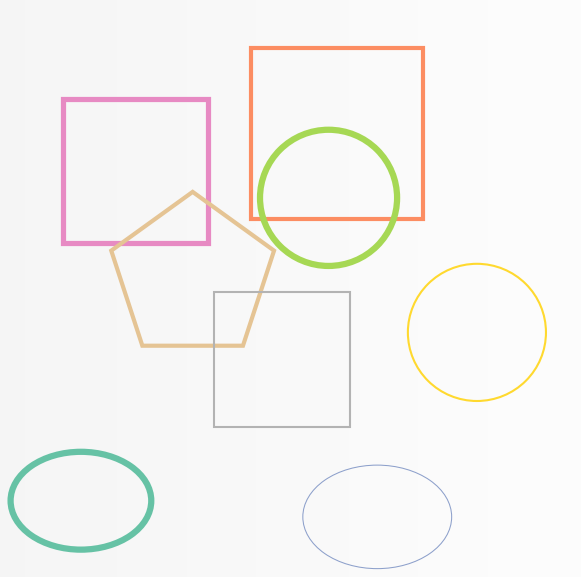[{"shape": "oval", "thickness": 3, "radius": 0.61, "center": [0.139, 0.132]}, {"shape": "square", "thickness": 2, "radius": 0.74, "center": [0.579, 0.768]}, {"shape": "oval", "thickness": 0.5, "radius": 0.64, "center": [0.649, 0.104]}, {"shape": "square", "thickness": 2.5, "radius": 0.62, "center": [0.234, 0.703]}, {"shape": "circle", "thickness": 3, "radius": 0.59, "center": [0.565, 0.657]}, {"shape": "circle", "thickness": 1, "radius": 0.59, "center": [0.821, 0.424]}, {"shape": "pentagon", "thickness": 2, "radius": 0.74, "center": [0.331, 0.52]}, {"shape": "square", "thickness": 1, "radius": 0.58, "center": [0.486, 0.377]}]